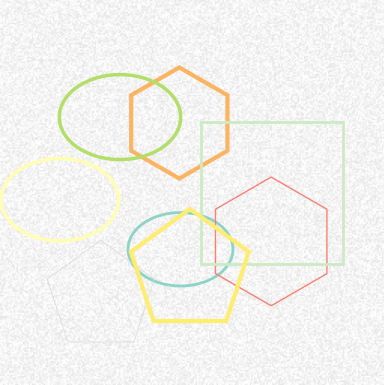[{"shape": "oval", "thickness": 2, "radius": 0.68, "center": [0.469, 0.353]}, {"shape": "oval", "thickness": 2.5, "radius": 0.76, "center": [0.155, 0.481]}, {"shape": "hexagon", "thickness": 1, "radius": 0.84, "center": [0.704, 0.373]}, {"shape": "hexagon", "thickness": 3, "radius": 0.72, "center": [0.466, 0.681]}, {"shape": "oval", "thickness": 2.5, "radius": 0.79, "center": [0.312, 0.696]}, {"shape": "pentagon", "thickness": 0.5, "radius": 0.73, "center": [0.262, 0.23]}, {"shape": "square", "thickness": 2, "radius": 0.92, "center": [0.706, 0.499]}, {"shape": "pentagon", "thickness": 3, "radius": 0.8, "center": [0.493, 0.296]}]